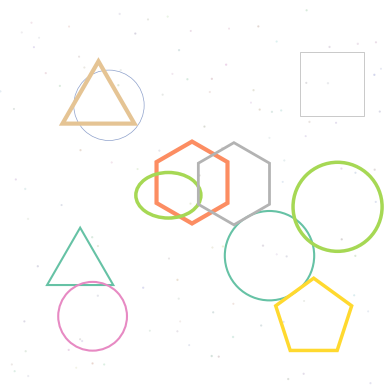[{"shape": "circle", "thickness": 1.5, "radius": 0.58, "center": [0.7, 0.336]}, {"shape": "triangle", "thickness": 1.5, "radius": 0.5, "center": [0.208, 0.309]}, {"shape": "hexagon", "thickness": 3, "radius": 0.53, "center": [0.499, 0.526]}, {"shape": "circle", "thickness": 0.5, "radius": 0.46, "center": [0.283, 0.727]}, {"shape": "circle", "thickness": 1.5, "radius": 0.45, "center": [0.241, 0.179]}, {"shape": "circle", "thickness": 2.5, "radius": 0.58, "center": [0.877, 0.463]}, {"shape": "oval", "thickness": 2.5, "radius": 0.42, "center": [0.437, 0.493]}, {"shape": "pentagon", "thickness": 2.5, "radius": 0.52, "center": [0.815, 0.174]}, {"shape": "triangle", "thickness": 3, "radius": 0.54, "center": [0.256, 0.733]}, {"shape": "hexagon", "thickness": 2, "radius": 0.53, "center": [0.608, 0.523]}, {"shape": "square", "thickness": 0.5, "radius": 0.42, "center": [0.862, 0.783]}]